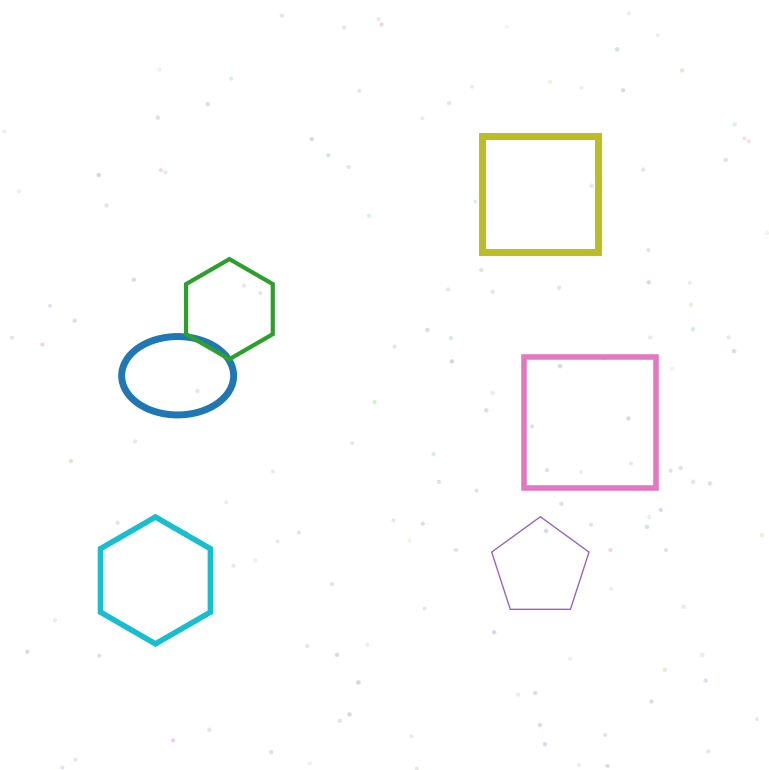[{"shape": "oval", "thickness": 2.5, "radius": 0.36, "center": [0.231, 0.512]}, {"shape": "hexagon", "thickness": 1.5, "radius": 0.33, "center": [0.298, 0.599]}, {"shape": "pentagon", "thickness": 0.5, "radius": 0.33, "center": [0.702, 0.262]}, {"shape": "square", "thickness": 2, "radius": 0.43, "center": [0.766, 0.451]}, {"shape": "square", "thickness": 2.5, "radius": 0.38, "center": [0.702, 0.748]}, {"shape": "hexagon", "thickness": 2, "radius": 0.41, "center": [0.202, 0.246]}]